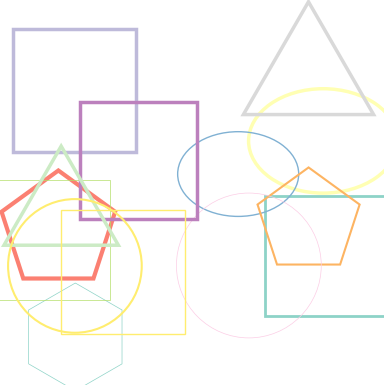[{"shape": "square", "thickness": 2, "radius": 0.78, "center": [0.844, 0.335]}, {"shape": "hexagon", "thickness": 0.5, "radius": 0.7, "center": [0.196, 0.125]}, {"shape": "oval", "thickness": 2.5, "radius": 0.97, "center": [0.839, 0.634]}, {"shape": "square", "thickness": 2.5, "radius": 0.8, "center": [0.193, 0.765]}, {"shape": "pentagon", "thickness": 3, "radius": 0.78, "center": [0.152, 0.402]}, {"shape": "oval", "thickness": 1, "radius": 0.79, "center": [0.619, 0.548]}, {"shape": "pentagon", "thickness": 1.5, "radius": 0.7, "center": [0.802, 0.426]}, {"shape": "square", "thickness": 0.5, "radius": 0.78, "center": [0.129, 0.377]}, {"shape": "circle", "thickness": 0.5, "radius": 0.94, "center": [0.646, 0.31]}, {"shape": "triangle", "thickness": 2.5, "radius": 0.98, "center": [0.801, 0.8]}, {"shape": "square", "thickness": 2.5, "radius": 0.76, "center": [0.36, 0.583]}, {"shape": "triangle", "thickness": 2.5, "radius": 0.86, "center": [0.159, 0.449]}, {"shape": "square", "thickness": 1, "radius": 0.8, "center": [0.319, 0.293]}, {"shape": "circle", "thickness": 1.5, "radius": 0.87, "center": [0.195, 0.309]}]